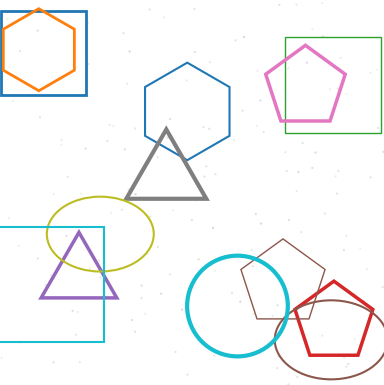[{"shape": "hexagon", "thickness": 1.5, "radius": 0.63, "center": [0.486, 0.711]}, {"shape": "square", "thickness": 2, "radius": 0.55, "center": [0.113, 0.863]}, {"shape": "hexagon", "thickness": 2, "radius": 0.53, "center": [0.101, 0.871]}, {"shape": "square", "thickness": 1, "radius": 0.62, "center": [0.865, 0.78]}, {"shape": "pentagon", "thickness": 2.5, "radius": 0.53, "center": [0.867, 0.163]}, {"shape": "triangle", "thickness": 2.5, "radius": 0.57, "center": [0.205, 0.283]}, {"shape": "oval", "thickness": 1.5, "radius": 0.73, "center": [0.86, 0.117]}, {"shape": "pentagon", "thickness": 1, "radius": 0.57, "center": [0.735, 0.265]}, {"shape": "pentagon", "thickness": 2.5, "radius": 0.54, "center": [0.793, 0.774]}, {"shape": "triangle", "thickness": 3, "radius": 0.6, "center": [0.432, 0.544]}, {"shape": "oval", "thickness": 1.5, "radius": 0.69, "center": [0.261, 0.392]}, {"shape": "circle", "thickness": 3, "radius": 0.65, "center": [0.617, 0.205]}, {"shape": "square", "thickness": 1.5, "radius": 0.74, "center": [0.121, 0.261]}]